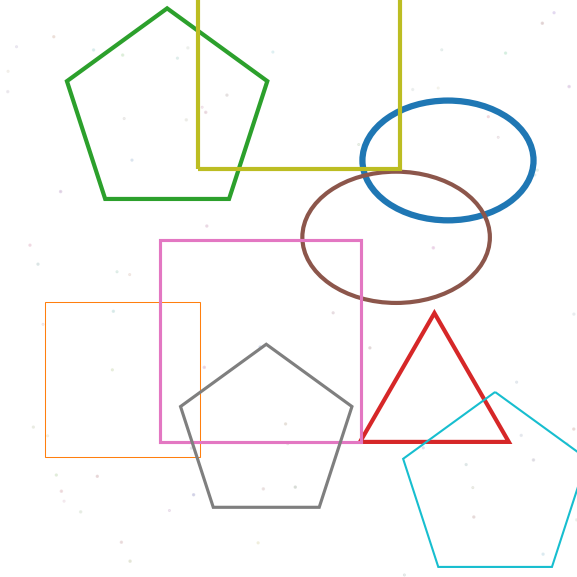[{"shape": "oval", "thickness": 3, "radius": 0.74, "center": [0.776, 0.721]}, {"shape": "square", "thickness": 0.5, "radius": 0.67, "center": [0.213, 0.342]}, {"shape": "pentagon", "thickness": 2, "radius": 0.91, "center": [0.289, 0.802]}, {"shape": "triangle", "thickness": 2, "radius": 0.74, "center": [0.752, 0.308]}, {"shape": "oval", "thickness": 2, "radius": 0.81, "center": [0.686, 0.588]}, {"shape": "square", "thickness": 1.5, "radius": 0.87, "center": [0.451, 0.408]}, {"shape": "pentagon", "thickness": 1.5, "radius": 0.78, "center": [0.461, 0.247]}, {"shape": "square", "thickness": 2, "radius": 0.87, "center": [0.517, 0.882]}, {"shape": "pentagon", "thickness": 1, "radius": 0.84, "center": [0.857, 0.153]}]